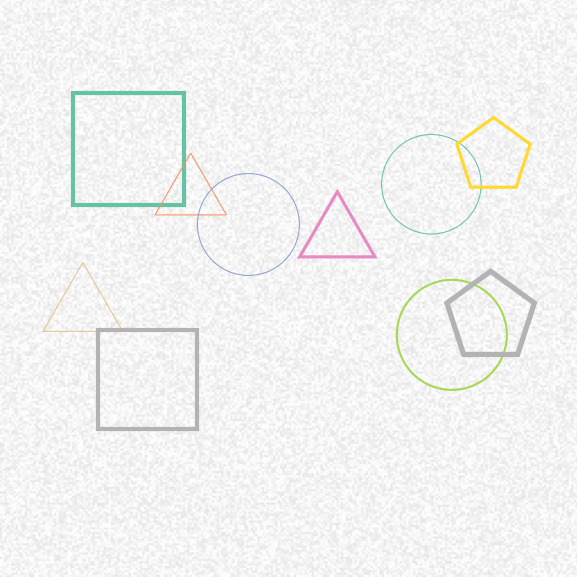[{"shape": "circle", "thickness": 0.5, "radius": 0.43, "center": [0.747, 0.68]}, {"shape": "square", "thickness": 2, "radius": 0.48, "center": [0.222, 0.741]}, {"shape": "triangle", "thickness": 0.5, "radius": 0.36, "center": [0.33, 0.663]}, {"shape": "circle", "thickness": 0.5, "radius": 0.44, "center": [0.43, 0.61]}, {"shape": "triangle", "thickness": 1.5, "radius": 0.38, "center": [0.584, 0.592]}, {"shape": "circle", "thickness": 1, "radius": 0.48, "center": [0.782, 0.419]}, {"shape": "pentagon", "thickness": 1.5, "radius": 0.33, "center": [0.855, 0.729]}, {"shape": "triangle", "thickness": 0.5, "radius": 0.4, "center": [0.143, 0.465]}, {"shape": "pentagon", "thickness": 2.5, "radius": 0.4, "center": [0.85, 0.45]}, {"shape": "square", "thickness": 2, "radius": 0.43, "center": [0.255, 0.342]}]